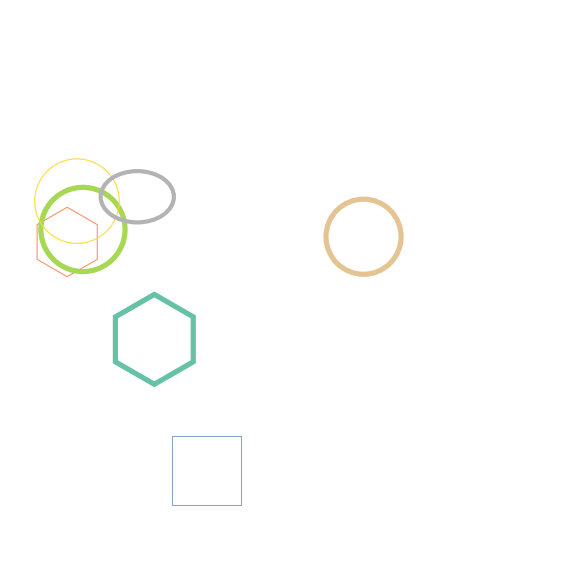[{"shape": "hexagon", "thickness": 2.5, "radius": 0.39, "center": [0.267, 0.412]}, {"shape": "hexagon", "thickness": 0.5, "radius": 0.3, "center": [0.116, 0.58]}, {"shape": "square", "thickness": 0.5, "radius": 0.3, "center": [0.357, 0.185]}, {"shape": "circle", "thickness": 2.5, "radius": 0.36, "center": [0.144, 0.602]}, {"shape": "circle", "thickness": 0.5, "radius": 0.37, "center": [0.133, 0.651]}, {"shape": "circle", "thickness": 2.5, "radius": 0.33, "center": [0.63, 0.589]}, {"shape": "oval", "thickness": 2, "radius": 0.32, "center": [0.238, 0.658]}]